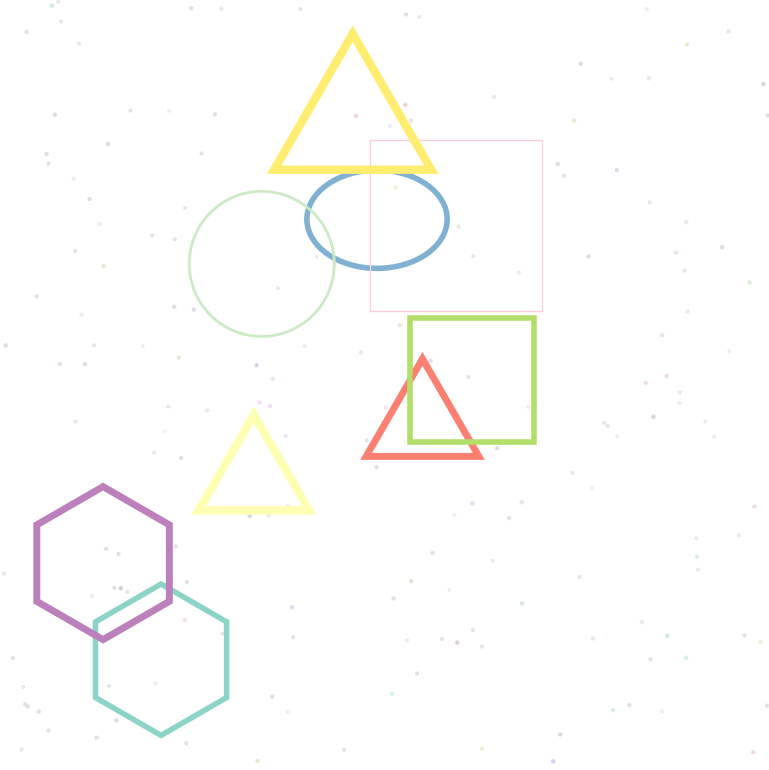[{"shape": "hexagon", "thickness": 2, "radius": 0.49, "center": [0.209, 0.143]}, {"shape": "triangle", "thickness": 3, "radius": 0.41, "center": [0.33, 0.379]}, {"shape": "triangle", "thickness": 2.5, "radius": 0.42, "center": [0.549, 0.45]}, {"shape": "oval", "thickness": 2, "radius": 0.46, "center": [0.49, 0.715]}, {"shape": "square", "thickness": 2, "radius": 0.4, "center": [0.613, 0.506]}, {"shape": "square", "thickness": 0.5, "radius": 0.56, "center": [0.592, 0.707]}, {"shape": "hexagon", "thickness": 2.5, "radius": 0.5, "center": [0.134, 0.269]}, {"shape": "circle", "thickness": 1, "radius": 0.47, "center": [0.34, 0.657]}, {"shape": "triangle", "thickness": 3, "radius": 0.59, "center": [0.458, 0.838]}]